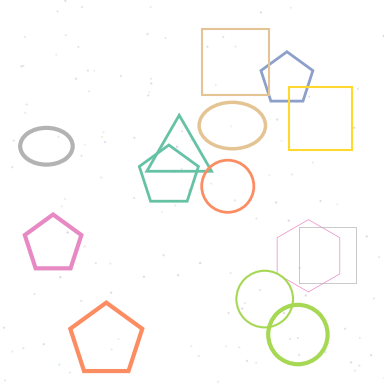[{"shape": "pentagon", "thickness": 2, "radius": 0.4, "center": [0.439, 0.543]}, {"shape": "triangle", "thickness": 2, "radius": 0.49, "center": [0.465, 0.604]}, {"shape": "circle", "thickness": 2, "radius": 0.34, "center": [0.592, 0.516]}, {"shape": "pentagon", "thickness": 3, "radius": 0.49, "center": [0.276, 0.116]}, {"shape": "pentagon", "thickness": 2, "radius": 0.35, "center": [0.745, 0.795]}, {"shape": "hexagon", "thickness": 0.5, "radius": 0.47, "center": [0.801, 0.336]}, {"shape": "pentagon", "thickness": 3, "radius": 0.39, "center": [0.138, 0.366]}, {"shape": "circle", "thickness": 1.5, "radius": 0.37, "center": [0.688, 0.223]}, {"shape": "circle", "thickness": 3, "radius": 0.39, "center": [0.774, 0.131]}, {"shape": "square", "thickness": 1.5, "radius": 0.41, "center": [0.831, 0.693]}, {"shape": "square", "thickness": 1.5, "radius": 0.43, "center": [0.613, 0.839]}, {"shape": "oval", "thickness": 2.5, "radius": 0.43, "center": [0.603, 0.674]}, {"shape": "square", "thickness": 0.5, "radius": 0.37, "center": [0.851, 0.337]}, {"shape": "oval", "thickness": 3, "radius": 0.34, "center": [0.121, 0.62]}]